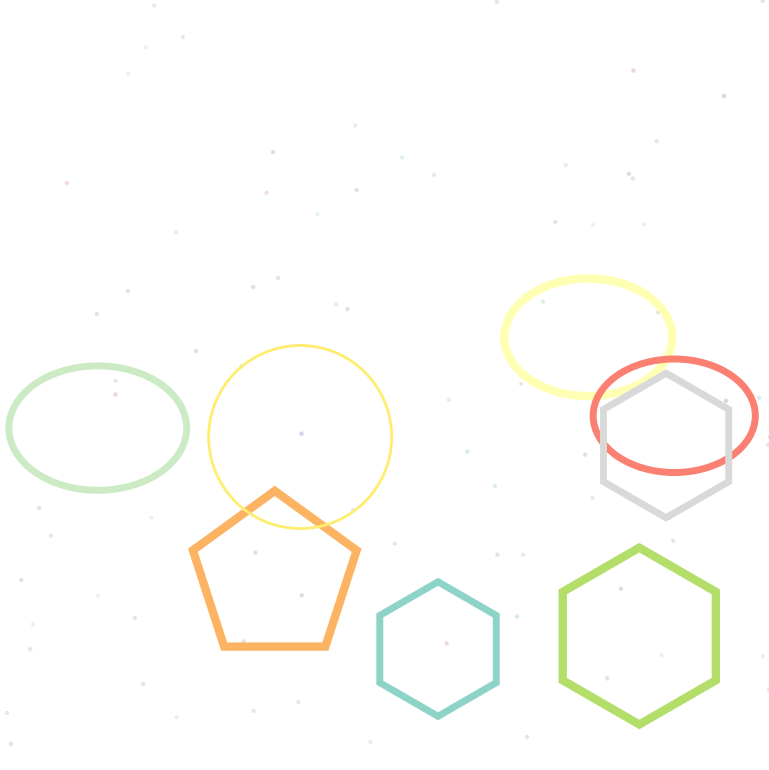[{"shape": "hexagon", "thickness": 2.5, "radius": 0.44, "center": [0.569, 0.157]}, {"shape": "oval", "thickness": 3, "radius": 0.55, "center": [0.764, 0.562]}, {"shape": "oval", "thickness": 2.5, "radius": 0.53, "center": [0.876, 0.46]}, {"shape": "pentagon", "thickness": 3, "radius": 0.56, "center": [0.357, 0.251]}, {"shape": "hexagon", "thickness": 3, "radius": 0.57, "center": [0.83, 0.174]}, {"shape": "hexagon", "thickness": 2.5, "radius": 0.47, "center": [0.865, 0.421]}, {"shape": "oval", "thickness": 2.5, "radius": 0.58, "center": [0.127, 0.444]}, {"shape": "circle", "thickness": 1, "radius": 0.59, "center": [0.39, 0.432]}]